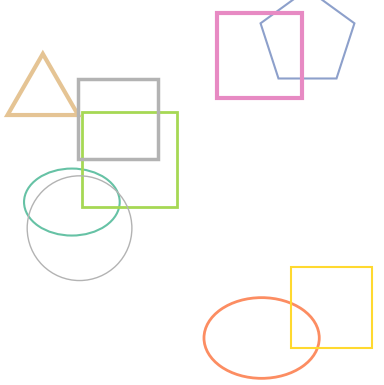[{"shape": "oval", "thickness": 1.5, "radius": 0.62, "center": [0.187, 0.475]}, {"shape": "oval", "thickness": 2, "radius": 0.75, "center": [0.68, 0.122]}, {"shape": "pentagon", "thickness": 1.5, "radius": 0.64, "center": [0.799, 0.9]}, {"shape": "square", "thickness": 3, "radius": 0.56, "center": [0.674, 0.856]}, {"shape": "square", "thickness": 2, "radius": 0.62, "center": [0.338, 0.586]}, {"shape": "square", "thickness": 1.5, "radius": 0.52, "center": [0.862, 0.201]}, {"shape": "triangle", "thickness": 3, "radius": 0.53, "center": [0.111, 0.754]}, {"shape": "circle", "thickness": 1, "radius": 0.68, "center": [0.207, 0.407]}, {"shape": "square", "thickness": 2.5, "radius": 0.52, "center": [0.307, 0.691]}]